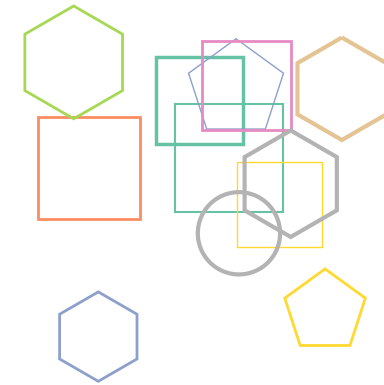[{"shape": "square", "thickness": 2.5, "radius": 0.56, "center": [0.519, 0.738]}, {"shape": "square", "thickness": 1.5, "radius": 0.7, "center": [0.595, 0.589]}, {"shape": "square", "thickness": 2, "radius": 0.66, "center": [0.231, 0.563]}, {"shape": "pentagon", "thickness": 1, "radius": 0.65, "center": [0.613, 0.77]}, {"shape": "hexagon", "thickness": 2, "radius": 0.58, "center": [0.255, 0.126]}, {"shape": "square", "thickness": 2, "radius": 0.58, "center": [0.641, 0.777]}, {"shape": "hexagon", "thickness": 2, "radius": 0.73, "center": [0.191, 0.838]}, {"shape": "pentagon", "thickness": 2, "radius": 0.55, "center": [0.844, 0.192]}, {"shape": "square", "thickness": 1, "radius": 0.55, "center": [0.727, 0.47]}, {"shape": "hexagon", "thickness": 3, "radius": 0.67, "center": [0.888, 0.769]}, {"shape": "hexagon", "thickness": 3, "radius": 0.69, "center": [0.755, 0.523]}, {"shape": "circle", "thickness": 3, "radius": 0.53, "center": [0.621, 0.394]}]